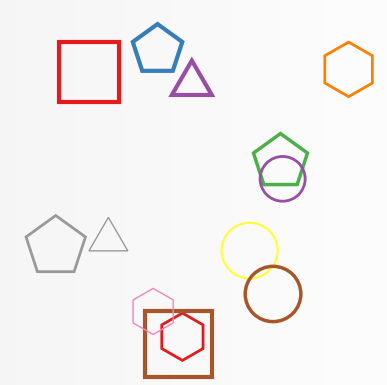[{"shape": "hexagon", "thickness": 2, "radius": 0.31, "center": [0.471, 0.125]}, {"shape": "square", "thickness": 3, "radius": 0.39, "center": [0.229, 0.814]}, {"shape": "pentagon", "thickness": 3, "radius": 0.34, "center": [0.407, 0.87]}, {"shape": "pentagon", "thickness": 2.5, "radius": 0.37, "center": [0.724, 0.58]}, {"shape": "triangle", "thickness": 3, "radius": 0.3, "center": [0.495, 0.783]}, {"shape": "circle", "thickness": 2, "radius": 0.29, "center": [0.729, 0.535]}, {"shape": "hexagon", "thickness": 2, "radius": 0.35, "center": [0.9, 0.82]}, {"shape": "circle", "thickness": 1.5, "radius": 0.36, "center": [0.644, 0.349]}, {"shape": "square", "thickness": 3, "radius": 0.43, "center": [0.46, 0.106]}, {"shape": "circle", "thickness": 2.5, "radius": 0.36, "center": [0.705, 0.236]}, {"shape": "hexagon", "thickness": 1, "radius": 0.3, "center": [0.395, 0.191]}, {"shape": "pentagon", "thickness": 2, "radius": 0.4, "center": [0.144, 0.36]}, {"shape": "triangle", "thickness": 1, "radius": 0.29, "center": [0.28, 0.377]}]